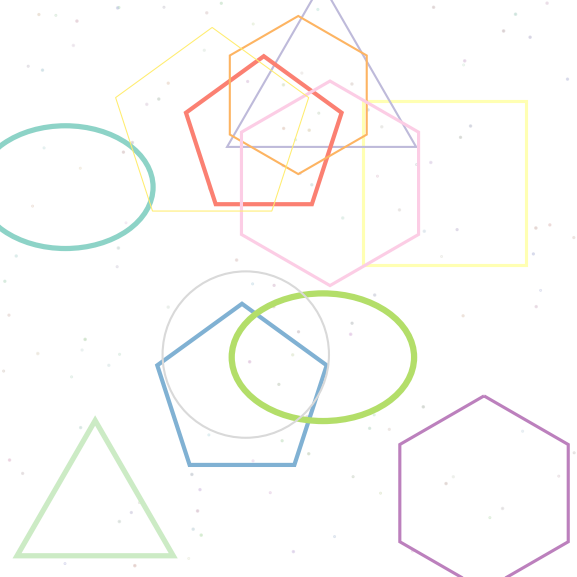[{"shape": "oval", "thickness": 2.5, "radius": 0.76, "center": [0.113, 0.675]}, {"shape": "square", "thickness": 1.5, "radius": 0.71, "center": [0.77, 0.682]}, {"shape": "triangle", "thickness": 1, "radius": 0.95, "center": [0.557, 0.839]}, {"shape": "pentagon", "thickness": 2, "radius": 0.71, "center": [0.457, 0.76]}, {"shape": "pentagon", "thickness": 2, "radius": 0.77, "center": [0.419, 0.319]}, {"shape": "hexagon", "thickness": 1, "radius": 0.68, "center": [0.516, 0.835]}, {"shape": "oval", "thickness": 3, "radius": 0.79, "center": [0.559, 0.381]}, {"shape": "hexagon", "thickness": 1.5, "radius": 0.89, "center": [0.571, 0.682]}, {"shape": "circle", "thickness": 1, "radius": 0.72, "center": [0.426, 0.385]}, {"shape": "hexagon", "thickness": 1.5, "radius": 0.84, "center": [0.838, 0.145]}, {"shape": "triangle", "thickness": 2.5, "radius": 0.78, "center": [0.165, 0.115]}, {"shape": "pentagon", "thickness": 0.5, "radius": 0.88, "center": [0.367, 0.776]}]